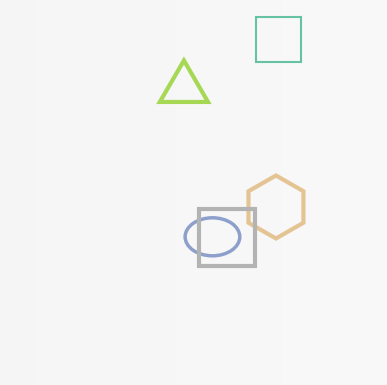[{"shape": "square", "thickness": 1.5, "radius": 0.29, "center": [0.718, 0.897]}, {"shape": "oval", "thickness": 2.5, "radius": 0.35, "center": [0.548, 0.385]}, {"shape": "triangle", "thickness": 3, "radius": 0.36, "center": [0.475, 0.771]}, {"shape": "hexagon", "thickness": 3, "radius": 0.41, "center": [0.712, 0.462]}, {"shape": "square", "thickness": 3, "radius": 0.37, "center": [0.586, 0.383]}]